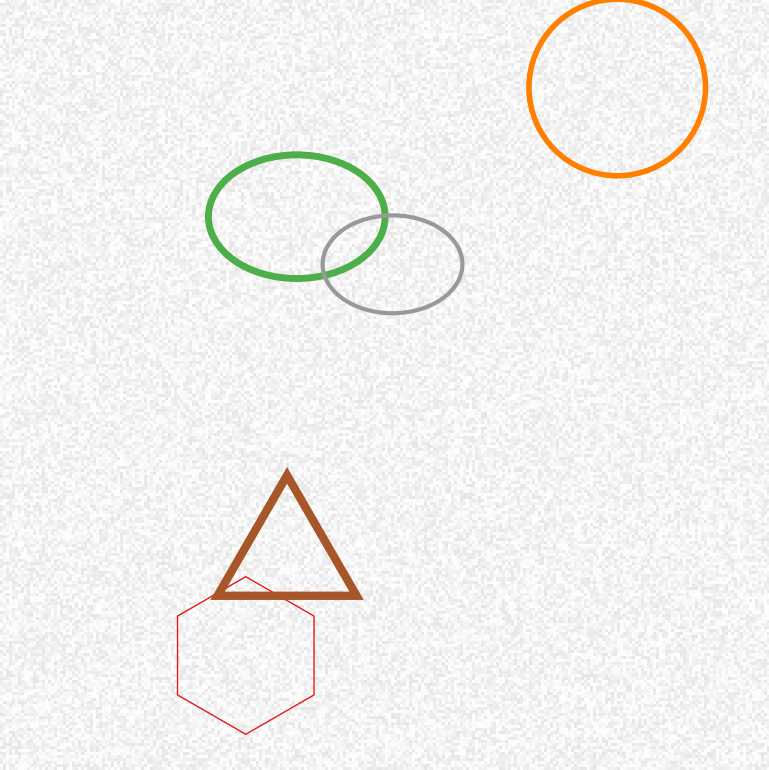[{"shape": "hexagon", "thickness": 0.5, "radius": 0.51, "center": [0.319, 0.149]}, {"shape": "oval", "thickness": 2.5, "radius": 0.57, "center": [0.385, 0.719]}, {"shape": "circle", "thickness": 2, "radius": 0.57, "center": [0.802, 0.886]}, {"shape": "triangle", "thickness": 3, "radius": 0.52, "center": [0.373, 0.278]}, {"shape": "oval", "thickness": 1.5, "radius": 0.45, "center": [0.51, 0.657]}]